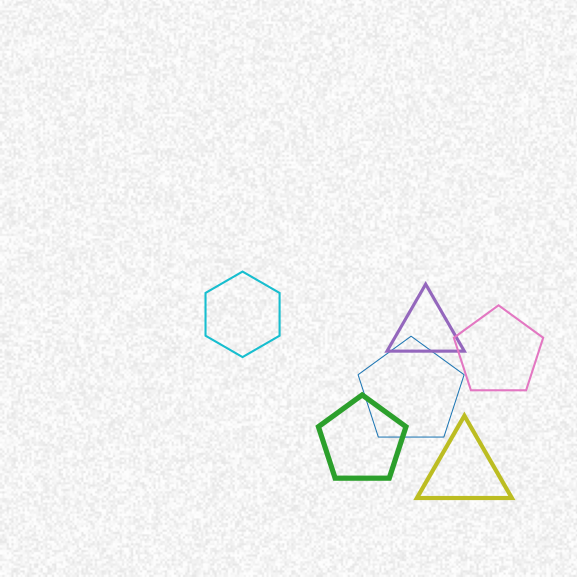[{"shape": "pentagon", "thickness": 0.5, "radius": 0.48, "center": [0.712, 0.32]}, {"shape": "pentagon", "thickness": 2.5, "radius": 0.4, "center": [0.627, 0.236]}, {"shape": "triangle", "thickness": 1.5, "radius": 0.39, "center": [0.737, 0.43]}, {"shape": "pentagon", "thickness": 1, "radius": 0.41, "center": [0.863, 0.389]}, {"shape": "triangle", "thickness": 2, "radius": 0.47, "center": [0.804, 0.184]}, {"shape": "hexagon", "thickness": 1, "radius": 0.37, "center": [0.42, 0.455]}]